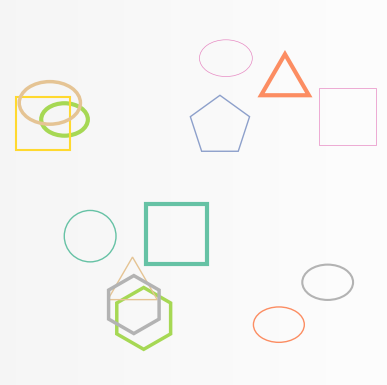[{"shape": "circle", "thickness": 1, "radius": 0.33, "center": [0.233, 0.387]}, {"shape": "square", "thickness": 3, "radius": 0.39, "center": [0.455, 0.392]}, {"shape": "oval", "thickness": 1, "radius": 0.33, "center": [0.72, 0.157]}, {"shape": "triangle", "thickness": 3, "radius": 0.36, "center": [0.735, 0.788]}, {"shape": "pentagon", "thickness": 1, "radius": 0.4, "center": [0.568, 0.672]}, {"shape": "oval", "thickness": 0.5, "radius": 0.34, "center": [0.583, 0.849]}, {"shape": "square", "thickness": 0.5, "radius": 0.37, "center": [0.896, 0.697]}, {"shape": "hexagon", "thickness": 2.5, "radius": 0.4, "center": [0.371, 0.173]}, {"shape": "oval", "thickness": 3, "radius": 0.3, "center": [0.167, 0.69]}, {"shape": "square", "thickness": 1.5, "radius": 0.34, "center": [0.111, 0.68]}, {"shape": "triangle", "thickness": 1, "radius": 0.37, "center": [0.342, 0.259]}, {"shape": "oval", "thickness": 2.5, "radius": 0.39, "center": [0.129, 0.733]}, {"shape": "hexagon", "thickness": 2.5, "radius": 0.38, "center": [0.345, 0.209]}, {"shape": "oval", "thickness": 1.5, "radius": 0.33, "center": [0.846, 0.267]}]